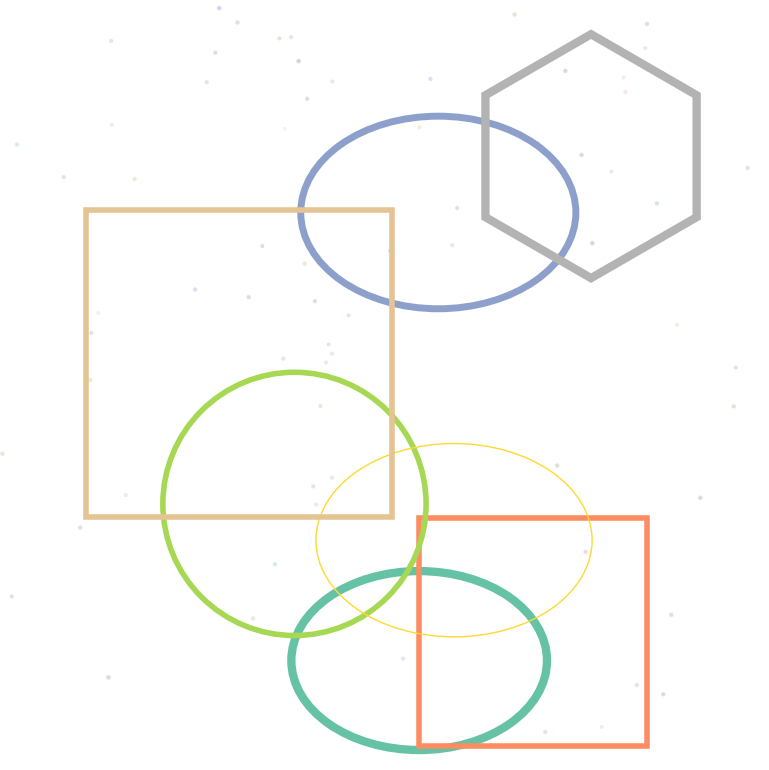[{"shape": "oval", "thickness": 3, "radius": 0.83, "center": [0.544, 0.142]}, {"shape": "square", "thickness": 2, "radius": 0.74, "center": [0.693, 0.179]}, {"shape": "oval", "thickness": 2.5, "radius": 0.89, "center": [0.569, 0.724]}, {"shape": "circle", "thickness": 2, "radius": 0.85, "center": [0.382, 0.346]}, {"shape": "oval", "thickness": 0.5, "radius": 0.9, "center": [0.59, 0.298]}, {"shape": "square", "thickness": 2, "radius": 1.0, "center": [0.31, 0.528]}, {"shape": "hexagon", "thickness": 3, "radius": 0.79, "center": [0.768, 0.797]}]